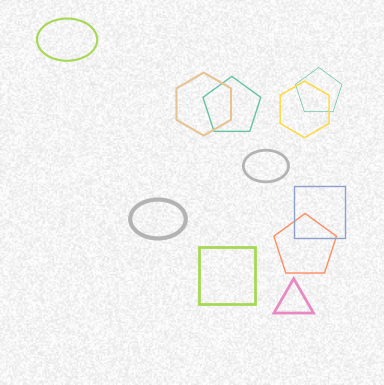[{"shape": "pentagon", "thickness": 0.5, "radius": 0.32, "center": [0.828, 0.761]}, {"shape": "pentagon", "thickness": 1, "radius": 0.39, "center": [0.602, 0.723]}, {"shape": "pentagon", "thickness": 1, "radius": 0.43, "center": [0.793, 0.36]}, {"shape": "square", "thickness": 1, "radius": 0.33, "center": [0.831, 0.45]}, {"shape": "triangle", "thickness": 2, "radius": 0.3, "center": [0.763, 0.217]}, {"shape": "oval", "thickness": 1.5, "radius": 0.39, "center": [0.174, 0.897]}, {"shape": "square", "thickness": 2, "radius": 0.37, "center": [0.59, 0.284]}, {"shape": "hexagon", "thickness": 1, "radius": 0.37, "center": [0.791, 0.716]}, {"shape": "hexagon", "thickness": 1.5, "radius": 0.41, "center": [0.529, 0.73]}, {"shape": "oval", "thickness": 2, "radius": 0.29, "center": [0.691, 0.569]}, {"shape": "oval", "thickness": 3, "radius": 0.36, "center": [0.41, 0.431]}]